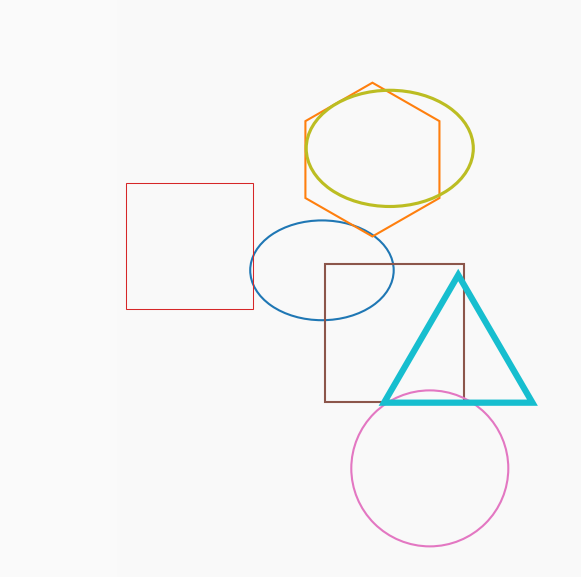[{"shape": "oval", "thickness": 1, "radius": 0.62, "center": [0.554, 0.531]}, {"shape": "hexagon", "thickness": 1, "radius": 0.67, "center": [0.641, 0.723]}, {"shape": "square", "thickness": 0.5, "radius": 0.54, "center": [0.326, 0.574]}, {"shape": "square", "thickness": 1, "radius": 0.6, "center": [0.679, 0.423]}, {"shape": "circle", "thickness": 1, "radius": 0.68, "center": [0.739, 0.188]}, {"shape": "oval", "thickness": 1.5, "radius": 0.72, "center": [0.671, 0.742]}, {"shape": "triangle", "thickness": 3, "radius": 0.74, "center": [0.788, 0.376]}]